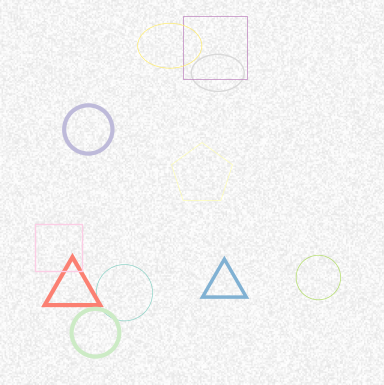[{"shape": "circle", "thickness": 0.5, "radius": 0.37, "center": [0.323, 0.24]}, {"shape": "pentagon", "thickness": 0.5, "radius": 0.42, "center": [0.525, 0.546]}, {"shape": "circle", "thickness": 3, "radius": 0.31, "center": [0.229, 0.664]}, {"shape": "triangle", "thickness": 3, "radius": 0.42, "center": [0.188, 0.249]}, {"shape": "triangle", "thickness": 2.5, "radius": 0.33, "center": [0.583, 0.261]}, {"shape": "circle", "thickness": 0.5, "radius": 0.29, "center": [0.827, 0.279]}, {"shape": "square", "thickness": 1, "radius": 0.31, "center": [0.152, 0.356]}, {"shape": "oval", "thickness": 1, "radius": 0.34, "center": [0.566, 0.811]}, {"shape": "square", "thickness": 0.5, "radius": 0.41, "center": [0.558, 0.877]}, {"shape": "circle", "thickness": 3, "radius": 0.31, "center": [0.248, 0.136]}, {"shape": "oval", "thickness": 0.5, "radius": 0.42, "center": [0.441, 0.881]}]